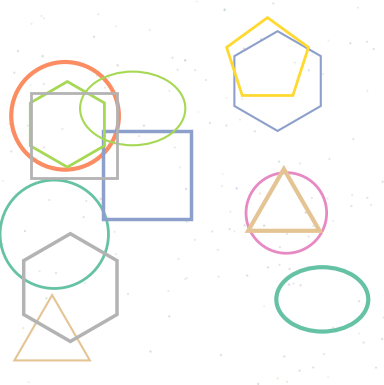[{"shape": "circle", "thickness": 2, "radius": 0.7, "center": [0.141, 0.391]}, {"shape": "oval", "thickness": 3, "radius": 0.6, "center": [0.837, 0.222]}, {"shape": "circle", "thickness": 3, "radius": 0.7, "center": [0.169, 0.699]}, {"shape": "square", "thickness": 2.5, "radius": 0.57, "center": [0.383, 0.545]}, {"shape": "hexagon", "thickness": 1.5, "radius": 0.65, "center": [0.721, 0.789]}, {"shape": "circle", "thickness": 2, "radius": 0.52, "center": [0.744, 0.447]}, {"shape": "hexagon", "thickness": 2, "radius": 0.56, "center": [0.175, 0.677]}, {"shape": "oval", "thickness": 1.5, "radius": 0.68, "center": [0.345, 0.718]}, {"shape": "pentagon", "thickness": 2, "radius": 0.56, "center": [0.695, 0.842]}, {"shape": "triangle", "thickness": 3, "radius": 0.54, "center": [0.737, 0.454]}, {"shape": "triangle", "thickness": 1.5, "radius": 0.57, "center": [0.135, 0.12]}, {"shape": "hexagon", "thickness": 2.5, "radius": 0.7, "center": [0.183, 0.253]}, {"shape": "square", "thickness": 2, "radius": 0.56, "center": [0.193, 0.648]}]